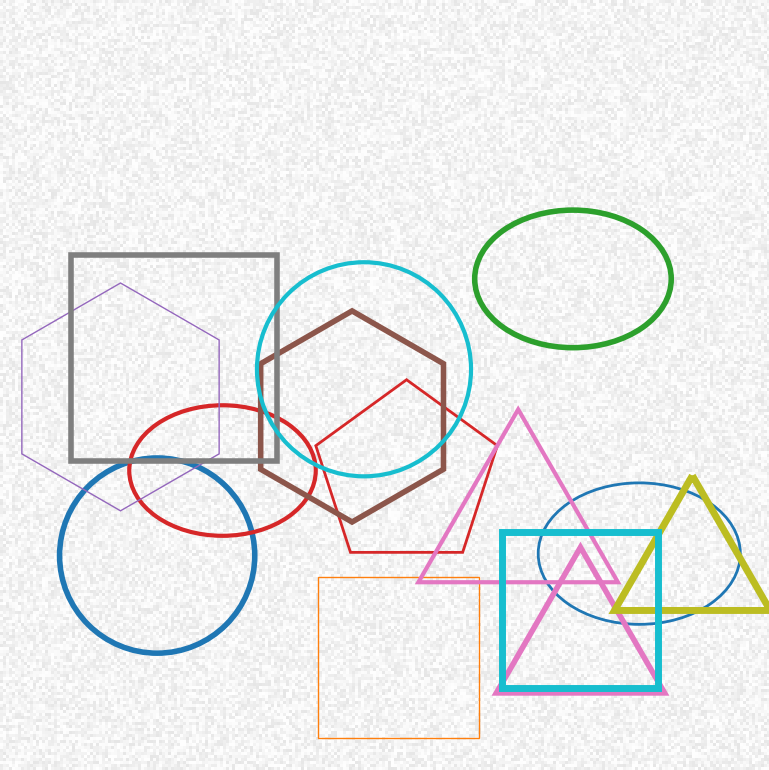[{"shape": "oval", "thickness": 1, "radius": 0.66, "center": [0.83, 0.281]}, {"shape": "circle", "thickness": 2, "radius": 0.63, "center": [0.204, 0.278]}, {"shape": "square", "thickness": 0.5, "radius": 0.52, "center": [0.517, 0.146]}, {"shape": "oval", "thickness": 2, "radius": 0.64, "center": [0.744, 0.638]}, {"shape": "oval", "thickness": 1.5, "radius": 0.61, "center": [0.289, 0.389]}, {"shape": "pentagon", "thickness": 1, "radius": 0.62, "center": [0.528, 0.383]}, {"shape": "hexagon", "thickness": 0.5, "radius": 0.74, "center": [0.156, 0.485]}, {"shape": "hexagon", "thickness": 2, "radius": 0.69, "center": [0.457, 0.459]}, {"shape": "triangle", "thickness": 2, "radius": 0.63, "center": [0.754, 0.163]}, {"shape": "triangle", "thickness": 1.5, "radius": 0.75, "center": [0.673, 0.319]}, {"shape": "square", "thickness": 2, "radius": 0.67, "center": [0.226, 0.535]}, {"shape": "triangle", "thickness": 2.5, "radius": 0.58, "center": [0.899, 0.266]}, {"shape": "circle", "thickness": 1.5, "radius": 0.7, "center": [0.473, 0.52]}, {"shape": "square", "thickness": 2.5, "radius": 0.5, "center": [0.753, 0.208]}]